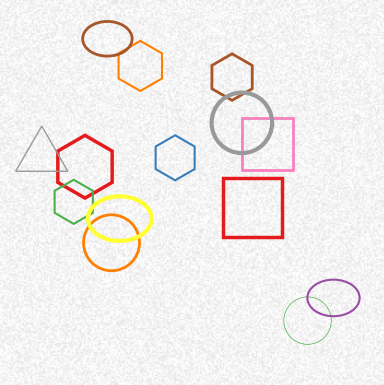[{"shape": "hexagon", "thickness": 2.5, "radius": 0.41, "center": [0.221, 0.567]}, {"shape": "square", "thickness": 2.5, "radius": 0.38, "center": [0.657, 0.46]}, {"shape": "hexagon", "thickness": 1.5, "radius": 0.29, "center": [0.455, 0.59]}, {"shape": "circle", "thickness": 0.5, "radius": 0.31, "center": [0.799, 0.167]}, {"shape": "hexagon", "thickness": 1.5, "radius": 0.29, "center": [0.191, 0.476]}, {"shape": "oval", "thickness": 1.5, "radius": 0.34, "center": [0.866, 0.226]}, {"shape": "circle", "thickness": 2, "radius": 0.36, "center": [0.29, 0.369]}, {"shape": "hexagon", "thickness": 1.5, "radius": 0.33, "center": [0.364, 0.829]}, {"shape": "oval", "thickness": 3, "radius": 0.41, "center": [0.311, 0.432]}, {"shape": "hexagon", "thickness": 2, "radius": 0.3, "center": [0.603, 0.8]}, {"shape": "oval", "thickness": 2, "radius": 0.32, "center": [0.279, 0.899]}, {"shape": "square", "thickness": 2, "radius": 0.33, "center": [0.696, 0.626]}, {"shape": "triangle", "thickness": 1, "radius": 0.39, "center": [0.108, 0.594]}, {"shape": "circle", "thickness": 3, "radius": 0.39, "center": [0.628, 0.681]}]